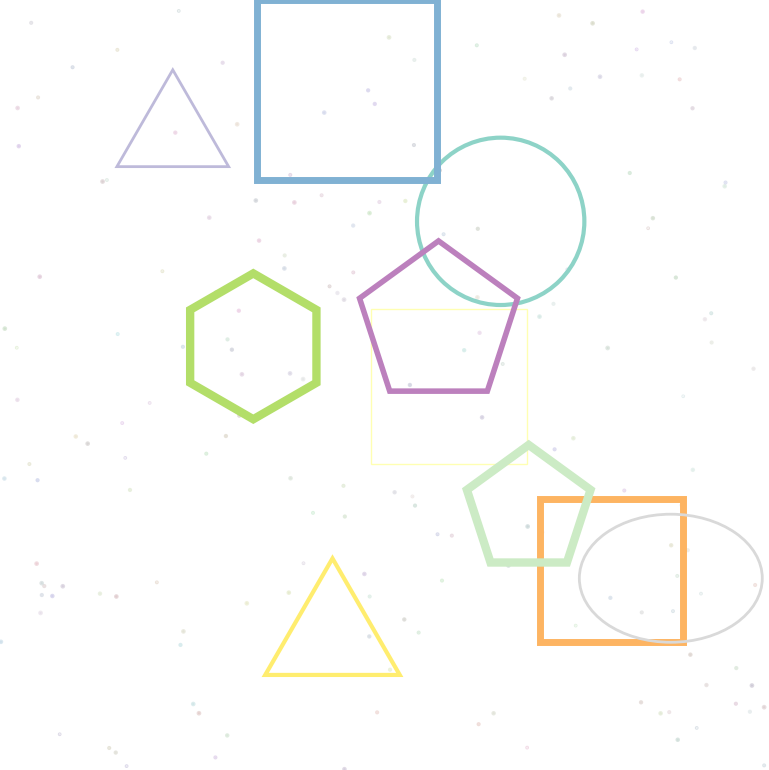[{"shape": "circle", "thickness": 1.5, "radius": 0.54, "center": [0.65, 0.713]}, {"shape": "square", "thickness": 0.5, "radius": 0.51, "center": [0.583, 0.498]}, {"shape": "triangle", "thickness": 1, "radius": 0.42, "center": [0.224, 0.825]}, {"shape": "square", "thickness": 2.5, "radius": 0.59, "center": [0.45, 0.883]}, {"shape": "square", "thickness": 2.5, "radius": 0.47, "center": [0.794, 0.259]}, {"shape": "hexagon", "thickness": 3, "radius": 0.47, "center": [0.329, 0.55]}, {"shape": "oval", "thickness": 1, "radius": 0.59, "center": [0.871, 0.249]}, {"shape": "pentagon", "thickness": 2, "radius": 0.54, "center": [0.57, 0.579]}, {"shape": "pentagon", "thickness": 3, "radius": 0.42, "center": [0.687, 0.338]}, {"shape": "triangle", "thickness": 1.5, "radius": 0.5, "center": [0.432, 0.174]}]